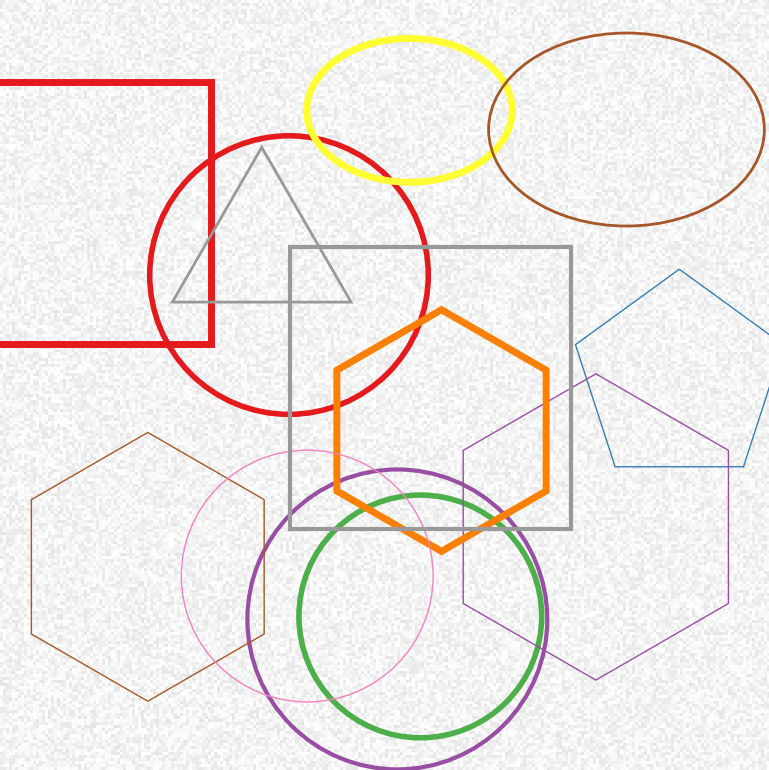[{"shape": "square", "thickness": 2.5, "radius": 0.85, "center": [0.104, 0.724]}, {"shape": "circle", "thickness": 2, "radius": 0.9, "center": [0.375, 0.643]}, {"shape": "pentagon", "thickness": 0.5, "radius": 0.71, "center": [0.882, 0.509]}, {"shape": "circle", "thickness": 2, "radius": 0.79, "center": [0.546, 0.199]}, {"shape": "circle", "thickness": 1.5, "radius": 0.97, "center": [0.516, 0.196]}, {"shape": "hexagon", "thickness": 0.5, "radius": 0.99, "center": [0.774, 0.316]}, {"shape": "hexagon", "thickness": 2.5, "radius": 0.78, "center": [0.573, 0.441]}, {"shape": "oval", "thickness": 2.5, "radius": 0.67, "center": [0.532, 0.857]}, {"shape": "oval", "thickness": 1, "radius": 0.9, "center": [0.814, 0.832]}, {"shape": "hexagon", "thickness": 0.5, "radius": 0.87, "center": [0.192, 0.264]}, {"shape": "circle", "thickness": 0.5, "radius": 0.82, "center": [0.399, 0.252]}, {"shape": "triangle", "thickness": 1, "radius": 0.67, "center": [0.34, 0.675]}, {"shape": "square", "thickness": 1.5, "radius": 0.91, "center": [0.559, 0.496]}]